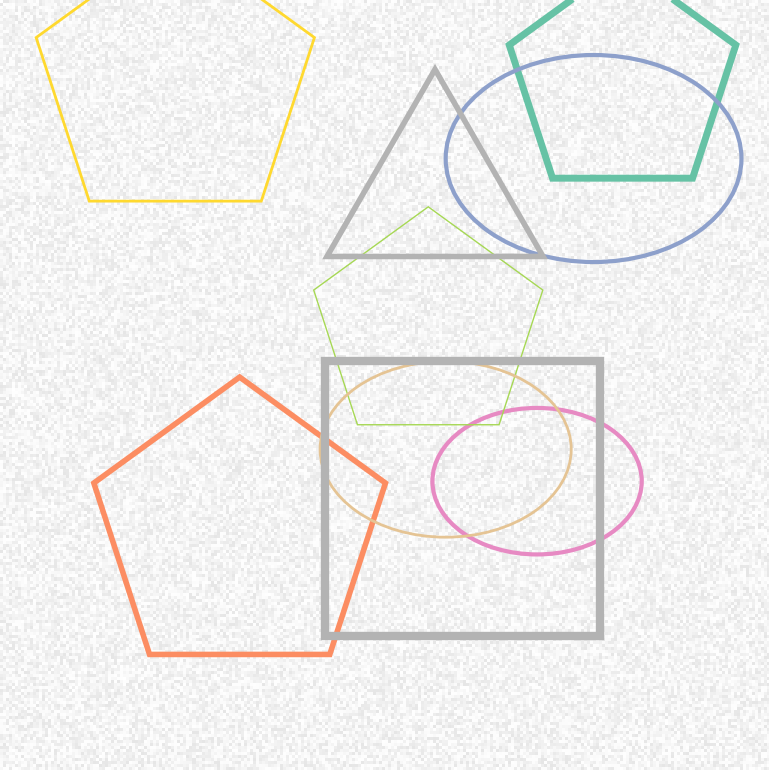[{"shape": "pentagon", "thickness": 2.5, "radius": 0.77, "center": [0.808, 0.894]}, {"shape": "pentagon", "thickness": 2, "radius": 1.0, "center": [0.311, 0.311]}, {"shape": "oval", "thickness": 1.5, "radius": 0.96, "center": [0.771, 0.794]}, {"shape": "oval", "thickness": 1.5, "radius": 0.68, "center": [0.698, 0.375]}, {"shape": "pentagon", "thickness": 0.5, "radius": 0.78, "center": [0.556, 0.575]}, {"shape": "pentagon", "thickness": 1, "radius": 0.95, "center": [0.228, 0.893]}, {"shape": "oval", "thickness": 1, "radius": 0.82, "center": [0.579, 0.417]}, {"shape": "square", "thickness": 3, "radius": 0.89, "center": [0.601, 0.353]}, {"shape": "triangle", "thickness": 2, "radius": 0.81, "center": [0.565, 0.748]}]